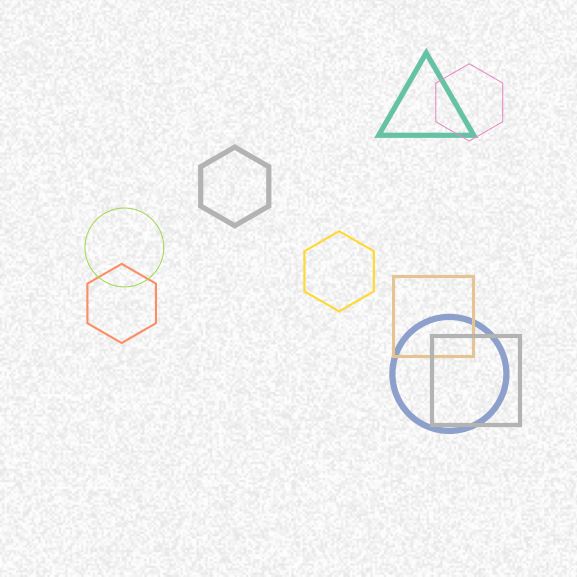[{"shape": "triangle", "thickness": 2.5, "radius": 0.48, "center": [0.738, 0.812]}, {"shape": "hexagon", "thickness": 1, "radius": 0.34, "center": [0.211, 0.474]}, {"shape": "circle", "thickness": 3, "radius": 0.49, "center": [0.778, 0.352]}, {"shape": "hexagon", "thickness": 0.5, "radius": 0.33, "center": [0.813, 0.822]}, {"shape": "circle", "thickness": 0.5, "radius": 0.34, "center": [0.215, 0.571]}, {"shape": "hexagon", "thickness": 1, "radius": 0.35, "center": [0.587, 0.529]}, {"shape": "square", "thickness": 1.5, "radius": 0.35, "center": [0.75, 0.452]}, {"shape": "square", "thickness": 2, "radius": 0.38, "center": [0.824, 0.341]}, {"shape": "hexagon", "thickness": 2.5, "radius": 0.34, "center": [0.407, 0.676]}]